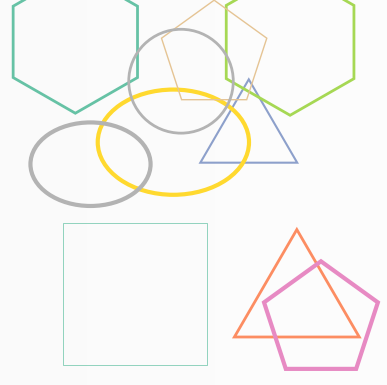[{"shape": "square", "thickness": 0.5, "radius": 0.93, "center": [0.349, 0.236]}, {"shape": "hexagon", "thickness": 2, "radius": 0.93, "center": [0.194, 0.891]}, {"shape": "triangle", "thickness": 2, "radius": 0.93, "center": [0.766, 0.218]}, {"shape": "triangle", "thickness": 1.5, "radius": 0.72, "center": [0.642, 0.65]}, {"shape": "pentagon", "thickness": 3, "radius": 0.77, "center": [0.828, 0.167]}, {"shape": "hexagon", "thickness": 2, "radius": 0.95, "center": [0.749, 0.891]}, {"shape": "oval", "thickness": 3, "radius": 0.98, "center": [0.447, 0.631]}, {"shape": "pentagon", "thickness": 1, "radius": 0.71, "center": [0.553, 0.857]}, {"shape": "circle", "thickness": 2, "radius": 0.67, "center": [0.467, 0.789]}, {"shape": "oval", "thickness": 3, "radius": 0.78, "center": [0.234, 0.573]}]